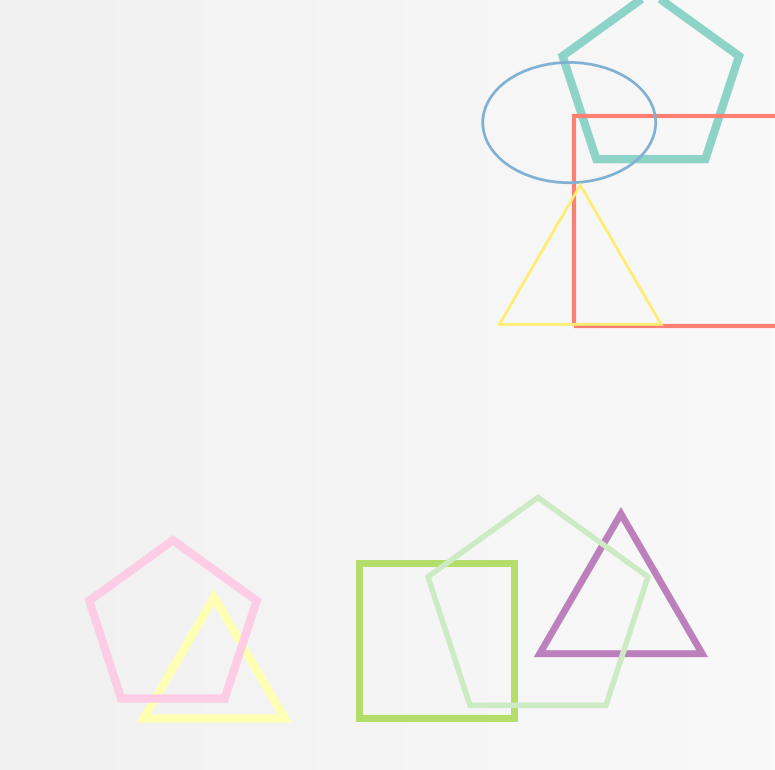[{"shape": "pentagon", "thickness": 3, "radius": 0.6, "center": [0.84, 0.89]}, {"shape": "triangle", "thickness": 3, "radius": 0.53, "center": [0.276, 0.119]}, {"shape": "square", "thickness": 1.5, "radius": 0.68, "center": [0.877, 0.713]}, {"shape": "oval", "thickness": 1, "radius": 0.56, "center": [0.734, 0.841]}, {"shape": "square", "thickness": 2.5, "radius": 0.5, "center": [0.563, 0.168]}, {"shape": "pentagon", "thickness": 3, "radius": 0.57, "center": [0.223, 0.185]}, {"shape": "triangle", "thickness": 2.5, "radius": 0.61, "center": [0.801, 0.212]}, {"shape": "pentagon", "thickness": 2, "radius": 0.75, "center": [0.694, 0.205]}, {"shape": "triangle", "thickness": 1, "radius": 0.6, "center": [0.749, 0.639]}]